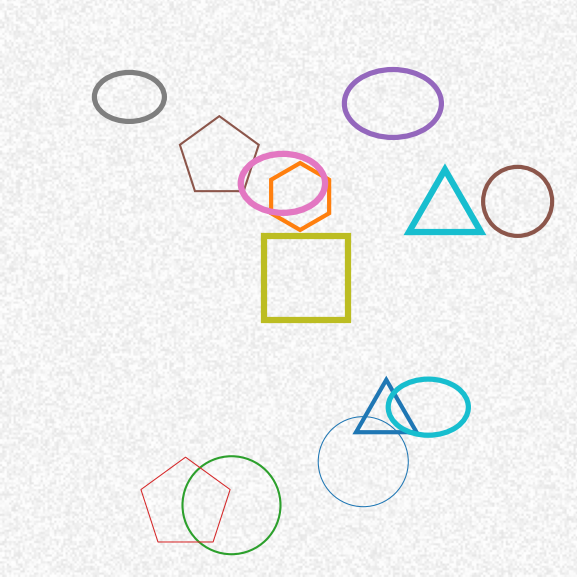[{"shape": "circle", "thickness": 0.5, "radius": 0.39, "center": [0.629, 0.2]}, {"shape": "triangle", "thickness": 2, "radius": 0.3, "center": [0.669, 0.281]}, {"shape": "hexagon", "thickness": 2, "radius": 0.29, "center": [0.52, 0.659]}, {"shape": "circle", "thickness": 1, "radius": 0.42, "center": [0.401, 0.124]}, {"shape": "pentagon", "thickness": 0.5, "radius": 0.41, "center": [0.321, 0.126]}, {"shape": "oval", "thickness": 2.5, "radius": 0.42, "center": [0.68, 0.82]}, {"shape": "pentagon", "thickness": 1, "radius": 0.36, "center": [0.38, 0.726]}, {"shape": "circle", "thickness": 2, "radius": 0.3, "center": [0.896, 0.65]}, {"shape": "oval", "thickness": 3, "radius": 0.36, "center": [0.49, 0.682]}, {"shape": "oval", "thickness": 2.5, "radius": 0.3, "center": [0.224, 0.831]}, {"shape": "square", "thickness": 3, "radius": 0.37, "center": [0.53, 0.517]}, {"shape": "oval", "thickness": 2.5, "radius": 0.35, "center": [0.742, 0.294]}, {"shape": "triangle", "thickness": 3, "radius": 0.36, "center": [0.77, 0.633]}]